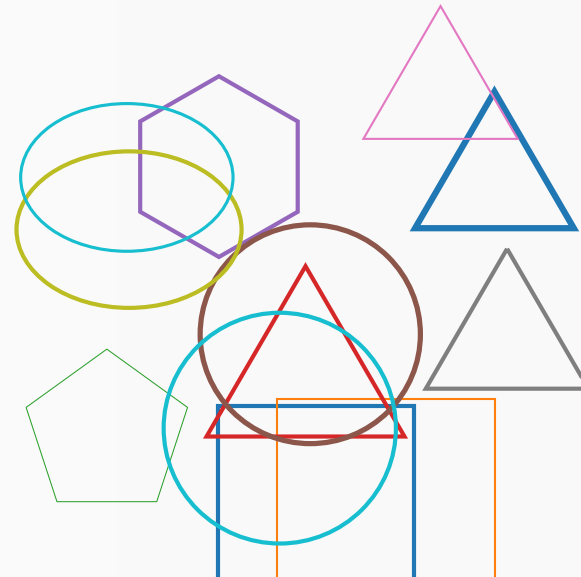[{"shape": "triangle", "thickness": 3, "radius": 0.79, "center": [0.851, 0.683]}, {"shape": "square", "thickness": 2, "radius": 0.84, "center": [0.544, 0.127]}, {"shape": "square", "thickness": 1, "radius": 0.94, "center": [0.663, 0.121]}, {"shape": "pentagon", "thickness": 0.5, "radius": 0.73, "center": [0.184, 0.249]}, {"shape": "triangle", "thickness": 2, "radius": 0.98, "center": [0.526, 0.342]}, {"shape": "hexagon", "thickness": 2, "radius": 0.78, "center": [0.377, 0.711]}, {"shape": "circle", "thickness": 2.5, "radius": 0.95, "center": [0.534, 0.42]}, {"shape": "triangle", "thickness": 1, "radius": 0.77, "center": [0.758, 0.835]}, {"shape": "triangle", "thickness": 2, "radius": 0.81, "center": [0.872, 0.407]}, {"shape": "oval", "thickness": 2, "radius": 0.97, "center": [0.222, 0.602]}, {"shape": "oval", "thickness": 1.5, "radius": 0.91, "center": [0.218, 0.692]}, {"shape": "circle", "thickness": 2, "radius": 1.0, "center": [0.481, 0.258]}]